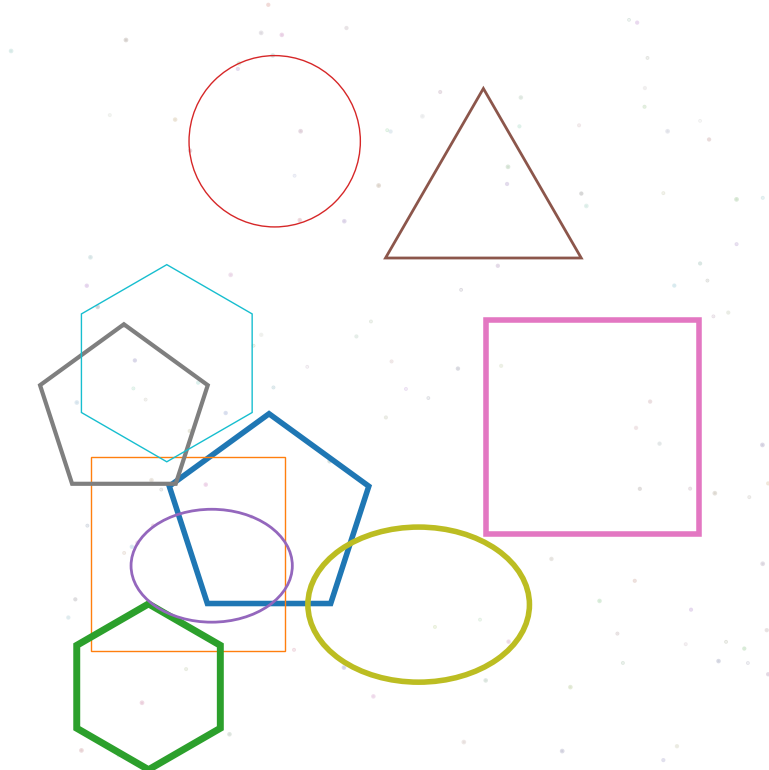[{"shape": "pentagon", "thickness": 2, "radius": 0.68, "center": [0.349, 0.326]}, {"shape": "square", "thickness": 0.5, "radius": 0.63, "center": [0.245, 0.28]}, {"shape": "hexagon", "thickness": 2.5, "radius": 0.54, "center": [0.193, 0.108]}, {"shape": "circle", "thickness": 0.5, "radius": 0.56, "center": [0.357, 0.817]}, {"shape": "oval", "thickness": 1, "radius": 0.52, "center": [0.275, 0.265]}, {"shape": "triangle", "thickness": 1, "radius": 0.73, "center": [0.628, 0.738]}, {"shape": "square", "thickness": 2, "radius": 0.69, "center": [0.769, 0.445]}, {"shape": "pentagon", "thickness": 1.5, "radius": 0.57, "center": [0.161, 0.464]}, {"shape": "oval", "thickness": 2, "radius": 0.72, "center": [0.544, 0.215]}, {"shape": "hexagon", "thickness": 0.5, "radius": 0.64, "center": [0.217, 0.528]}]